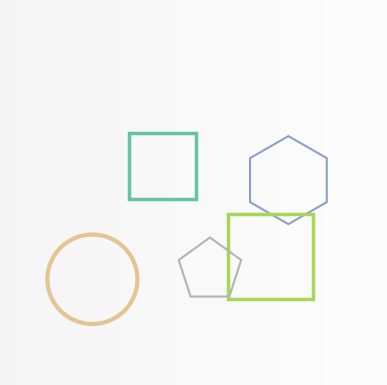[{"shape": "square", "thickness": 2.5, "radius": 0.43, "center": [0.419, 0.57]}, {"shape": "hexagon", "thickness": 1.5, "radius": 0.57, "center": [0.744, 0.532]}, {"shape": "square", "thickness": 2.5, "radius": 0.55, "center": [0.699, 0.334]}, {"shape": "circle", "thickness": 3, "radius": 0.58, "center": [0.238, 0.275]}, {"shape": "pentagon", "thickness": 1.5, "radius": 0.42, "center": [0.542, 0.298]}]